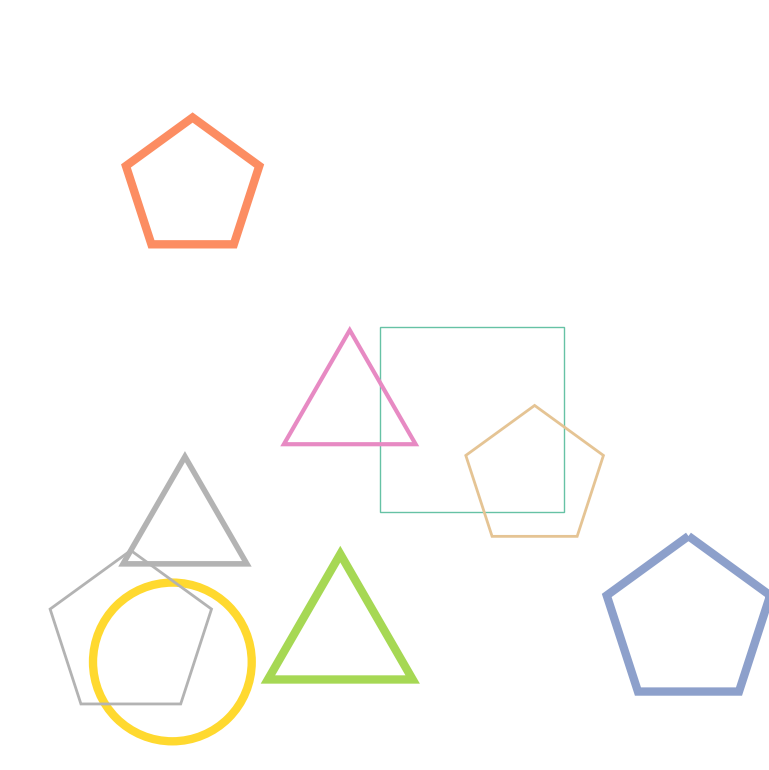[{"shape": "square", "thickness": 0.5, "radius": 0.6, "center": [0.613, 0.455]}, {"shape": "pentagon", "thickness": 3, "radius": 0.46, "center": [0.25, 0.756]}, {"shape": "pentagon", "thickness": 3, "radius": 0.56, "center": [0.894, 0.192]}, {"shape": "triangle", "thickness": 1.5, "radius": 0.49, "center": [0.454, 0.472]}, {"shape": "triangle", "thickness": 3, "radius": 0.54, "center": [0.442, 0.172]}, {"shape": "circle", "thickness": 3, "radius": 0.52, "center": [0.224, 0.14]}, {"shape": "pentagon", "thickness": 1, "radius": 0.47, "center": [0.694, 0.379]}, {"shape": "triangle", "thickness": 2, "radius": 0.46, "center": [0.24, 0.314]}, {"shape": "pentagon", "thickness": 1, "radius": 0.55, "center": [0.17, 0.175]}]